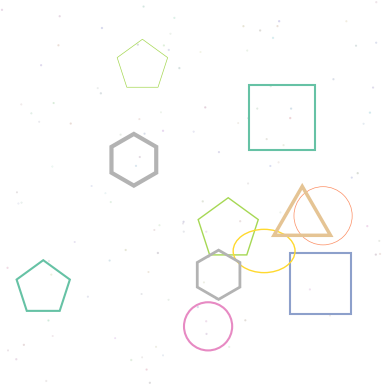[{"shape": "square", "thickness": 1.5, "radius": 0.43, "center": [0.732, 0.695]}, {"shape": "pentagon", "thickness": 1.5, "radius": 0.36, "center": [0.112, 0.251]}, {"shape": "circle", "thickness": 0.5, "radius": 0.38, "center": [0.839, 0.44]}, {"shape": "square", "thickness": 1.5, "radius": 0.4, "center": [0.831, 0.263]}, {"shape": "circle", "thickness": 1.5, "radius": 0.31, "center": [0.54, 0.152]}, {"shape": "pentagon", "thickness": 0.5, "radius": 0.34, "center": [0.37, 0.829]}, {"shape": "pentagon", "thickness": 1, "radius": 0.41, "center": [0.593, 0.404]}, {"shape": "oval", "thickness": 1, "radius": 0.4, "center": [0.686, 0.348]}, {"shape": "triangle", "thickness": 2.5, "radius": 0.42, "center": [0.785, 0.431]}, {"shape": "hexagon", "thickness": 2, "radius": 0.32, "center": [0.568, 0.286]}, {"shape": "hexagon", "thickness": 3, "radius": 0.34, "center": [0.348, 0.585]}]